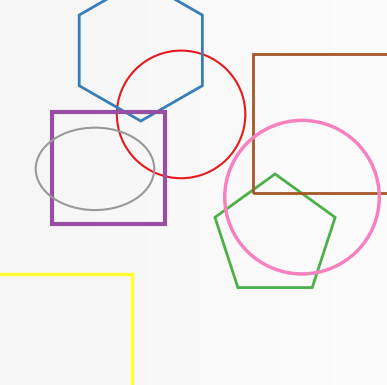[{"shape": "circle", "thickness": 1.5, "radius": 0.83, "center": [0.467, 0.703]}, {"shape": "hexagon", "thickness": 2, "radius": 0.92, "center": [0.363, 0.869]}, {"shape": "pentagon", "thickness": 2, "radius": 0.82, "center": [0.71, 0.385]}, {"shape": "square", "thickness": 3, "radius": 0.73, "center": [0.281, 0.564]}, {"shape": "square", "thickness": 2.5, "radius": 0.89, "center": [0.163, 0.111]}, {"shape": "square", "thickness": 2, "radius": 0.9, "center": [0.833, 0.679]}, {"shape": "circle", "thickness": 2.5, "radius": 1.0, "center": [0.779, 0.488]}, {"shape": "oval", "thickness": 1.5, "radius": 0.76, "center": [0.245, 0.561]}]